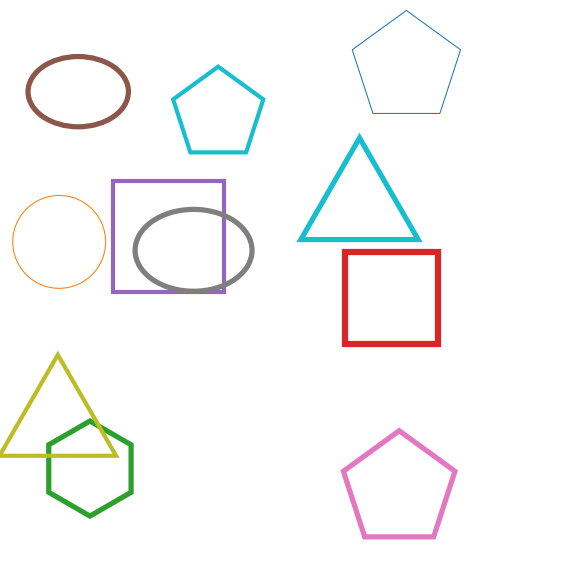[{"shape": "pentagon", "thickness": 0.5, "radius": 0.49, "center": [0.704, 0.882]}, {"shape": "circle", "thickness": 0.5, "radius": 0.4, "center": [0.102, 0.58]}, {"shape": "hexagon", "thickness": 2.5, "radius": 0.41, "center": [0.156, 0.188]}, {"shape": "square", "thickness": 3, "radius": 0.4, "center": [0.678, 0.483]}, {"shape": "square", "thickness": 2, "radius": 0.48, "center": [0.291, 0.589]}, {"shape": "oval", "thickness": 2.5, "radius": 0.43, "center": [0.135, 0.84]}, {"shape": "pentagon", "thickness": 2.5, "radius": 0.51, "center": [0.691, 0.152]}, {"shape": "oval", "thickness": 2.5, "radius": 0.51, "center": [0.335, 0.566]}, {"shape": "triangle", "thickness": 2, "radius": 0.58, "center": [0.1, 0.268]}, {"shape": "pentagon", "thickness": 2, "radius": 0.41, "center": [0.378, 0.802]}, {"shape": "triangle", "thickness": 2.5, "radius": 0.59, "center": [0.623, 0.643]}]